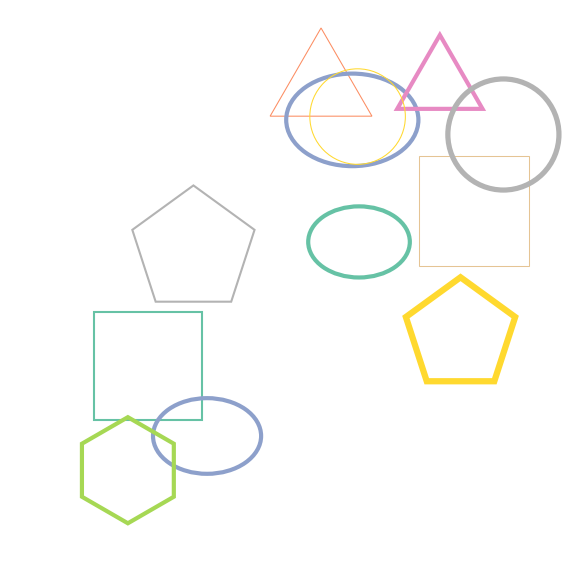[{"shape": "square", "thickness": 1, "radius": 0.47, "center": [0.257, 0.365]}, {"shape": "oval", "thickness": 2, "radius": 0.44, "center": [0.622, 0.58]}, {"shape": "triangle", "thickness": 0.5, "radius": 0.51, "center": [0.556, 0.849]}, {"shape": "oval", "thickness": 2, "radius": 0.47, "center": [0.359, 0.244]}, {"shape": "oval", "thickness": 2, "radius": 0.57, "center": [0.61, 0.792]}, {"shape": "triangle", "thickness": 2, "radius": 0.43, "center": [0.762, 0.853]}, {"shape": "hexagon", "thickness": 2, "radius": 0.46, "center": [0.221, 0.185]}, {"shape": "pentagon", "thickness": 3, "radius": 0.5, "center": [0.797, 0.419]}, {"shape": "circle", "thickness": 0.5, "radius": 0.41, "center": [0.619, 0.797]}, {"shape": "square", "thickness": 0.5, "radius": 0.48, "center": [0.821, 0.635]}, {"shape": "pentagon", "thickness": 1, "radius": 0.56, "center": [0.335, 0.567]}, {"shape": "circle", "thickness": 2.5, "radius": 0.48, "center": [0.872, 0.766]}]